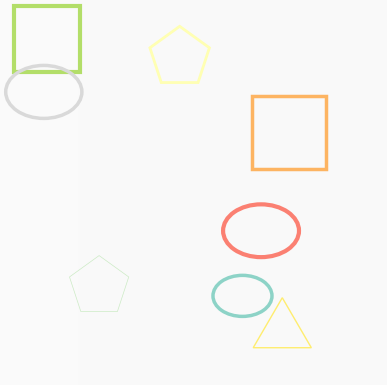[{"shape": "oval", "thickness": 2.5, "radius": 0.38, "center": [0.626, 0.231]}, {"shape": "pentagon", "thickness": 2, "radius": 0.4, "center": [0.464, 0.851]}, {"shape": "oval", "thickness": 3, "radius": 0.49, "center": [0.674, 0.401]}, {"shape": "square", "thickness": 2.5, "radius": 0.48, "center": [0.747, 0.656]}, {"shape": "square", "thickness": 3, "radius": 0.43, "center": [0.122, 0.899]}, {"shape": "oval", "thickness": 2.5, "radius": 0.49, "center": [0.113, 0.761]}, {"shape": "pentagon", "thickness": 0.5, "radius": 0.4, "center": [0.256, 0.256]}, {"shape": "triangle", "thickness": 1, "radius": 0.43, "center": [0.728, 0.14]}]